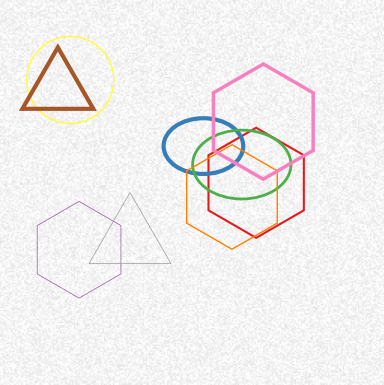[{"shape": "hexagon", "thickness": 1.5, "radius": 0.71, "center": [0.665, 0.525]}, {"shape": "oval", "thickness": 3, "radius": 0.52, "center": [0.528, 0.621]}, {"shape": "oval", "thickness": 2, "radius": 0.64, "center": [0.628, 0.573]}, {"shape": "hexagon", "thickness": 0.5, "radius": 0.63, "center": [0.205, 0.351]}, {"shape": "hexagon", "thickness": 1, "radius": 0.68, "center": [0.603, 0.488]}, {"shape": "circle", "thickness": 1, "radius": 0.57, "center": [0.183, 0.792]}, {"shape": "triangle", "thickness": 3, "radius": 0.53, "center": [0.15, 0.771]}, {"shape": "hexagon", "thickness": 2.5, "radius": 0.75, "center": [0.684, 0.684]}, {"shape": "triangle", "thickness": 0.5, "radius": 0.62, "center": [0.338, 0.377]}]